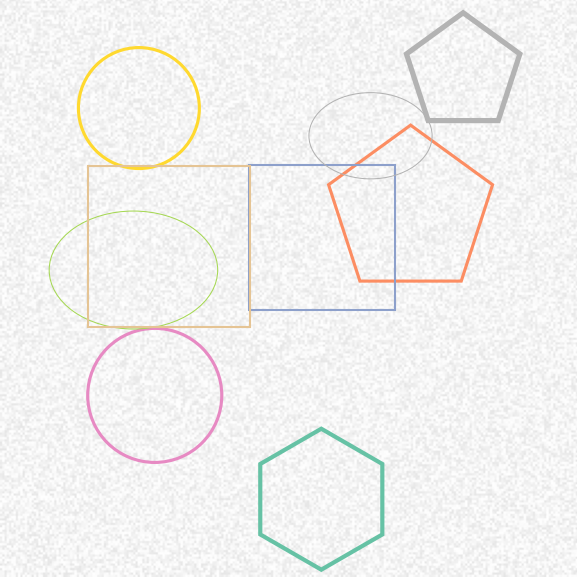[{"shape": "hexagon", "thickness": 2, "radius": 0.61, "center": [0.556, 0.135]}, {"shape": "pentagon", "thickness": 1.5, "radius": 0.75, "center": [0.711, 0.633]}, {"shape": "square", "thickness": 1, "radius": 0.63, "center": [0.558, 0.588]}, {"shape": "circle", "thickness": 1.5, "radius": 0.58, "center": [0.268, 0.314]}, {"shape": "oval", "thickness": 0.5, "radius": 0.73, "center": [0.231, 0.532]}, {"shape": "circle", "thickness": 1.5, "radius": 0.52, "center": [0.24, 0.812]}, {"shape": "square", "thickness": 1, "radius": 0.7, "center": [0.293, 0.573]}, {"shape": "pentagon", "thickness": 2.5, "radius": 0.52, "center": [0.802, 0.874]}, {"shape": "oval", "thickness": 0.5, "radius": 0.53, "center": [0.642, 0.764]}]